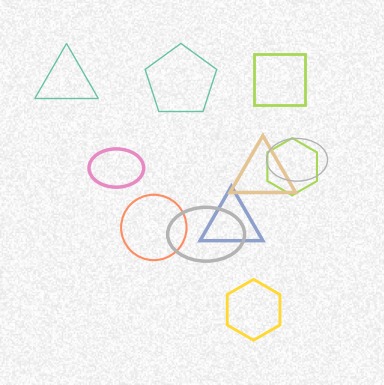[{"shape": "triangle", "thickness": 1, "radius": 0.48, "center": [0.173, 0.792]}, {"shape": "pentagon", "thickness": 1, "radius": 0.49, "center": [0.47, 0.789]}, {"shape": "circle", "thickness": 1.5, "radius": 0.42, "center": [0.4, 0.409]}, {"shape": "triangle", "thickness": 2.5, "radius": 0.47, "center": [0.601, 0.422]}, {"shape": "oval", "thickness": 2.5, "radius": 0.36, "center": [0.302, 0.564]}, {"shape": "square", "thickness": 2, "radius": 0.33, "center": [0.726, 0.794]}, {"shape": "hexagon", "thickness": 1.5, "radius": 0.37, "center": [0.759, 0.567]}, {"shape": "hexagon", "thickness": 2, "radius": 0.4, "center": [0.659, 0.195]}, {"shape": "triangle", "thickness": 2.5, "radius": 0.49, "center": [0.683, 0.549]}, {"shape": "oval", "thickness": 2.5, "radius": 0.5, "center": [0.535, 0.392]}, {"shape": "oval", "thickness": 1, "radius": 0.4, "center": [0.772, 0.585]}]